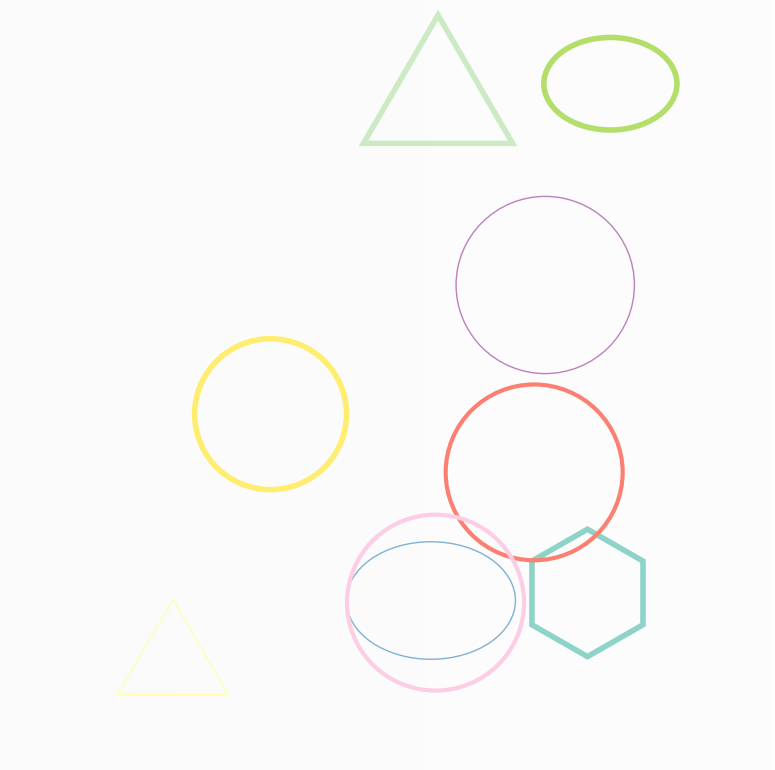[{"shape": "hexagon", "thickness": 2, "radius": 0.41, "center": [0.758, 0.23]}, {"shape": "triangle", "thickness": 0.5, "radius": 0.41, "center": [0.223, 0.139]}, {"shape": "circle", "thickness": 1.5, "radius": 0.57, "center": [0.689, 0.387]}, {"shape": "oval", "thickness": 0.5, "radius": 0.55, "center": [0.556, 0.22]}, {"shape": "oval", "thickness": 2, "radius": 0.43, "center": [0.788, 0.891]}, {"shape": "circle", "thickness": 1.5, "radius": 0.57, "center": [0.562, 0.217]}, {"shape": "circle", "thickness": 0.5, "radius": 0.58, "center": [0.704, 0.63]}, {"shape": "triangle", "thickness": 2, "radius": 0.56, "center": [0.565, 0.869]}, {"shape": "circle", "thickness": 2, "radius": 0.49, "center": [0.349, 0.462]}]